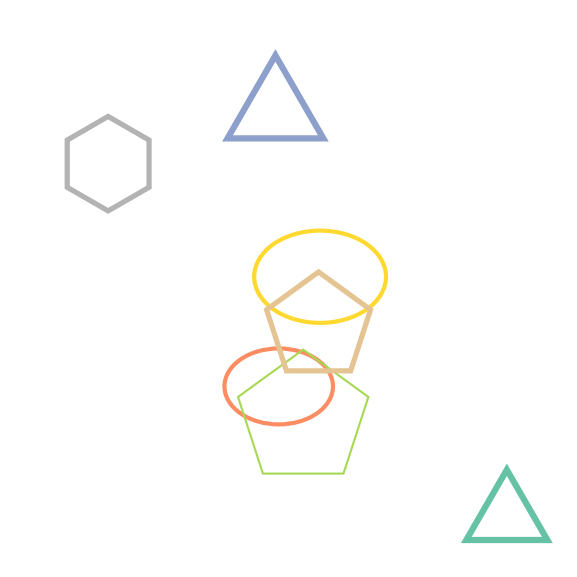[{"shape": "triangle", "thickness": 3, "radius": 0.41, "center": [0.878, 0.105]}, {"shape": "oval", "thickness": 2, "radius": 0.47, "center": [0.483, 0.33]}, {"shape": "triangle", "thickness": 3, "radius": 0.48, "center": [0.477, 0.807]}, {"shape": "pentagon", "thickness": 1, "radius": 0.59, "center": [0.525, 0.275]}, {"shape": "oval", "thickness": 2, "radius": 0.57, "center": [0.554, 0.52]}, {"shape": "pentagon", "thickness": 2.5, "radius": 0.47, "center": [0.552, 0.434]}, {"shape": "hexagon", "thickness": 2.5, "radius": 0.41, "center": [0.187, 0.716]}]